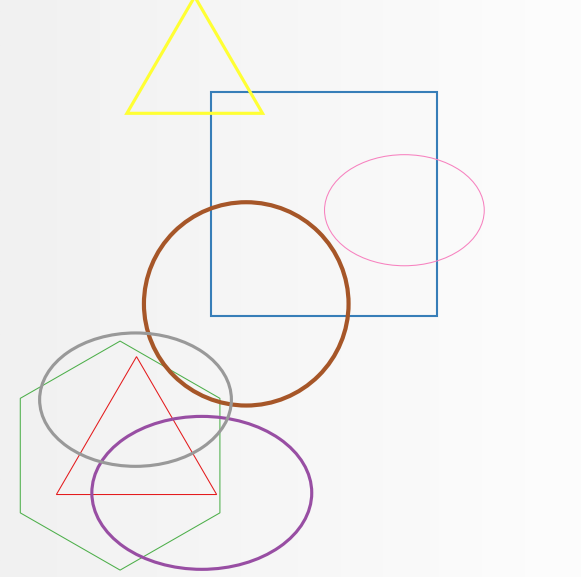[{"shape": "triangle", "thickness": 0.5, "radius": 0.8, "center": [0.235, 0.222]}, {"shape": "square", "thickness": 1, "radius": 0.97, "center": [0.558, 0.646]}, {"shape": "hexagon", "thickness": 0.5, "radius": 0.99, "center": [0.207, 0.21]}, {"shape": "oval", "thickness": 1.5, "radius": 0.95, "center": [0.347, 0.146]}, {"shape": "triangle", "thickness": 1.5, "radius": 0.67, "center": [0.335, 0.87]}, {"shape": "circle", "thickness": 2, "radius": 0.88, "center": [0.424, 0.473]}, {"shape": "oval", "thickness": 0.5, "radius": 0.69, "center": [0.696, 0.635]}, {"shape": "oval", "thickness": 1.5, "radius": 0.82, "center": [0.233, 0.307]}]